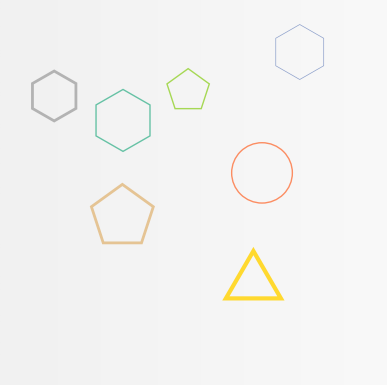[{"shape": "hexagon", "thickness": 1, "radius": 0.4, "center": [0.317, 0.687]}, {"shape": "circle", "thickness": 1, "radius": 0.39, "center": [0.676, 0.551]}, {"shape": "hexagon", "thickness": 0.5, "radius": 0.36, "center": [0.773, 0.865]}, {"shape": "pentagon", "thickness": 1, "radius": 0.29, "center": [0.486, 0.764]}, {"shape": "triangle", "thickness": 3, "radius": 0.41, "center": [0.654, 0.266]}, {"shape": "pentagon", "thickness": 2, "radius": 0.42, "center": [0.316, 0.437]}, {"shape": "hexagon", "thickness": 2, "radius": 0.32, "center": [0.14, 0.751]}]